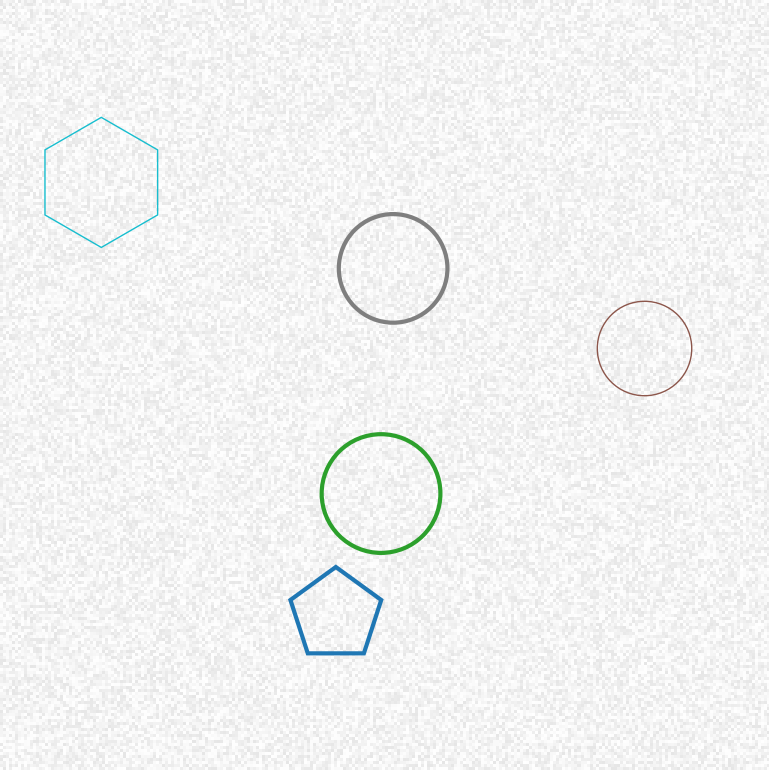[{"shape": "pentagon", "thickness": 1.5, "radius": 0.31, "center": [0.436, 0.202]}, {"shape": "circle", "thickness": 1.5, "radius": 0.39, "center": [0.495, 0.359]}, {"shape": "circle", "thickness": 0.5, "radius": 0.31, "center": [0.837, 0.547]}, {"shape": "circle", "thickness": 1.5, "radius": 0.35, "center": [0.511, 0.651]}, {"shape": "hexagon", "thickness": 0.5, "radius": 0.42, "center": [0.132, 0.763]}]